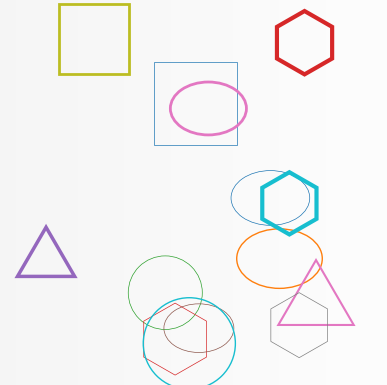[{"shape": "square", "thickness": 0.5, "radius": 0.54, "center": [0.504, 0.731]}, {"shape": "oval", "thickness": 0.5, "radius": 0.51, "center": [0.698, 0.486]}, {"shape": "oval", "thickness": 1, "radius": 0.55, "center": [0.721, 0.328]}, {"shape": "circle", "thickness": 0.5, "radius": 0.48, "center": [0.427, 0.24]}, {"shape": "hexagon", "thickness": 0.5, "radius": 0.47, "center": [0.452, 0.119]}, {"shape": "hexagon", "thickness": 3, "radius": 0.41, "center": [0.786, 0.889]}, {"shape": "triangle", "thickness": 2.5, "radius": 0.43, "center": [0.119, 0.325]}, {"shape": "oval", "thickness": 0.5, "radius": 0.45, "center": [0.513, 0.148]}, {"shape": "triangle", "thickness": 1.5, "radius": 0.56, "center": [0.816, 0.212]}, {"shape": "oval", "thickness": 2, "radius": 0.49, "center": [0.538, 0.718]}, {"shape": "hexagon", "thickness": 0.5, "radius": 0.42, "center": [0.772, 0.155]}, {"shape": "square", "thickness": 2, "radius": 0.45, "center": [0.242, 0.899]}, {"shape": "hexagon", "thickness": 3, "radius": 0.4, "center": [0.747, 0.472]}, {"shape": "circle", "thickness": 1, "radius": 0.59, "center": [0.489, 0.108]}]